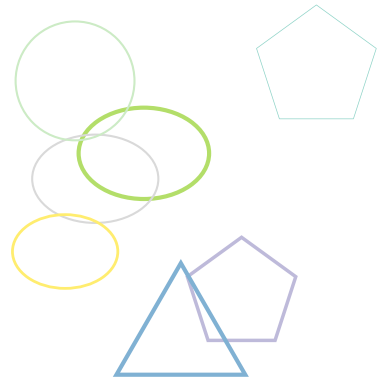[{"shape": "pentagon", "thickness": 0.5, "radius": 0.82, "center": [0.822, 0.824]}, {"shape": "pentagon", "thickness": 2.5, "radius": 0.74, "center": [0.627, 0.236]}, {"shape": "triangle", "thickness": 3, "radius": 0.97, "center": [0.47, 0.123]}, {"shape": "oval", "thickness": 3, "radius": 0.85, "center": [0.374, 0.602]}, {"shape": "oval", "thickness": 1.5, "radius": 0.82, "center": [0.247, 0.536]}, {"shape": "circle", "thickness": 1.5, "radius": 0.77, "center": [0.195, 0.79]}, {"shape": "oval", "thickness": 2, "radius": 0.68, "center": [0.169, 0.347]}]